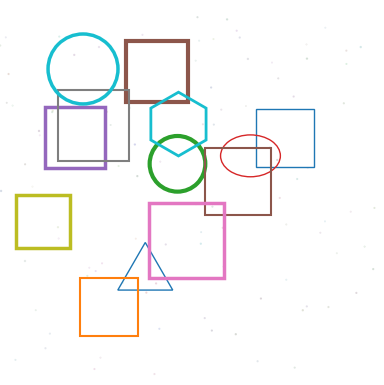[{"shape": "square", "thickness": 1, "radius": 0.37, "center": [0.74, 0.641]}, {"shape": "triangle", "thickness": 1, "radius": 0.41, "center": [0.377, 0.288]}, {"shape": "square", "thickness": 1.5, "radius": 0.38, "center": [0.282, 0.204]}, {"shape": "circle", "thickness": 3, "radius": 0.36, "center": [0.461, 0.575]}, {"shape": "oval", "thickness": 1, "radius": 0.39, "center": [0.651, 0.595]}, {"shape": "square", "thickness": 2.5, "radius": 0.39, "center": [0.194, 0.644]}, {"shape": "square", "thickness": 3, "radius": 0.4, "center": [0.407, 0.814]}, {"shape": "square", "thickness": 1.5, "radius": 0.43, "center": [0.618, 0.529]}, {"shape": "square", "thickness": 2.5, "radius": 0.49, "center": [0.486, 0.376]}, {"shape": "square", "thickness": 1.5, "radius": 0.46, "center": [0.242, 0.673]}, {"shape": "square", "thickness": 2.5, "radius": 0.35, "center": [0.111, 0.424]}, {"shape": "circle", "thickness": 2.5, "radius": 0.45, "center": [0.216, 0.821]}, {"shape": "hexagon", "thickness": 2, "radius": 0.41, "center": [0.464, 0.678]}]